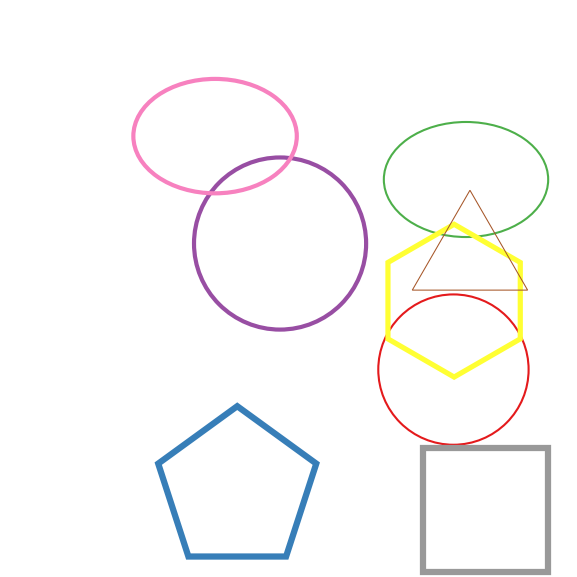[{"shape": "circle", "thickness": 1, "radius": 0.65, "center": [0.785, 0.359]}, {"shape": "pentagon", "thickness": 3, "radius": 0.72, "center": [0.411, 0.152]}, {"shape": "oval", "thickness": 1, "radius": 0.71, "center": [0.807, 0.688]}, {"shape": "circle", "thickness": 2, "radius": 0.75, "center": [0.485, 0.577]}, {"shape": "hexagon", "thickness": 2.5, "radius": 0.66, "center": [0.786, 0.479]}, {"shape": "triangle", "thickness": 0.5, "radius": 0.58, "center": [0.814, 0.554]}, {"shape": "oval", "thickness": 2, "radius": 0.71, "center": [0.372, 0.763]}, {"shape": "square", "thickness": 3, "radius": 0.54, "center": [0.841, 0.116]}]